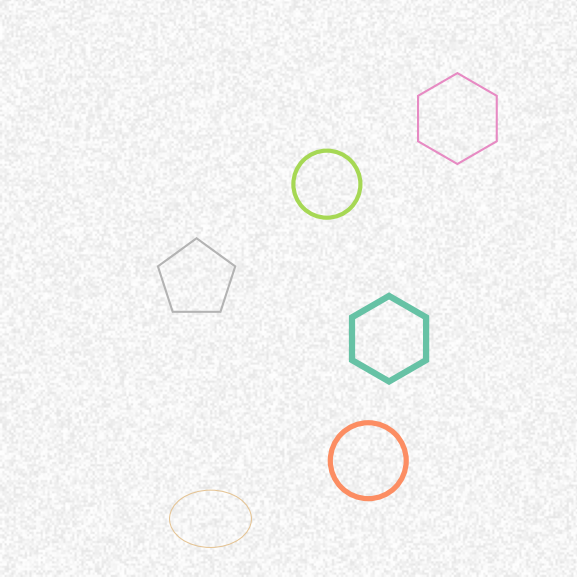[{"shape": "hexagon", "thickness": 3, "radius": 0.37, "center": [0.674, 0.413]}, {"shape": "circle", "thickness": 2.5, "radius": 0.33, "center": [0.638, 0.201]}, {"shape": "hexagon", "thickness": 1, "radius": 0.39, "center": [0.792, 0.794]}, {"shape": "circle", "thickness": 2, "radius": 0.29, "center": [0.566, 0.68]}, {"shape": "oval", "thickness": 0.5, "radius": 0.35, "center": [0.365, 0.101]}, {"shape": "pentagon", "thickness": 1, "radius": 0.35, "center": [0.34, 0.516]}]